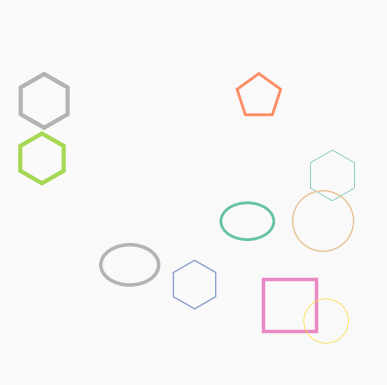[{"shape": "hexagon", "thickness": 0.5, "radius": 0.33, "center": [0.858, 0.544]}, {"shape": "oval", "thickness": 2, "radius": 0.34, "center": [0.638, 0.425]}, {"shape": "pentagon", "thickness": 2, "radius": 0.3, "center": [0.668, 0.75]}, {"shape": "hexagon", "thickness": 1, "radius": 0.32, "center": [0.502, 0.261]}, {"shape": "square", "thickness": 2.5, "radius": 0.34, "center": [0.748, 0.208]}, {"shape": "hexagon", "thickness": 3, "radius": 0.32, "center": [0.108, 0.589]}, {"shape": "circle", "thickness": 0.5, "radius": 0.29, "center": [0.842, 0.166]}, {"shape": "circle", "thickness": 1, "radius": 0.39, "center": [0.834, 0.426]}, {"shape": "oval", "thickness": 2.5, "radius": 0.37, "center": [0.335, 0.312]}, {"shape": "hexagon", "thickness": 3, "radius": 0.35, "center": [0.114, 0.738]}]